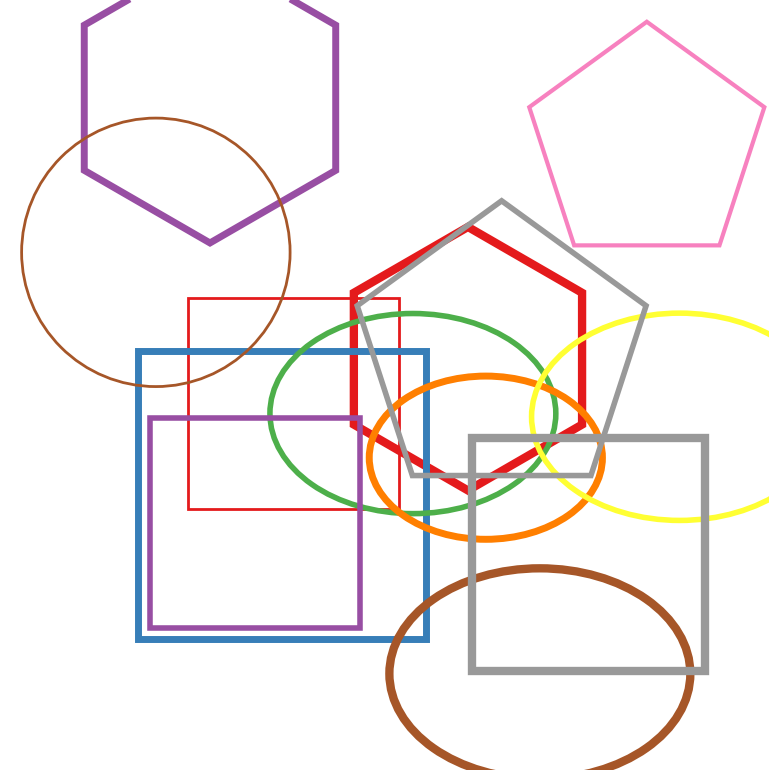[{"shape": "hexagon", "thickness": 3, "radius": 0.86, "center": [0.608, 0.534]}, {"shape": "square", "thickness": 1, "radius": 0.68, "center": [0.382, 0.475]}, {"shape": "square", "thickness": 2.5, "radius": 0.93, "center": [0.366, 0.357]}, {"shape": "oval", "thickness": 2, "radius": 0.93, "center": [0.536, 0.463]}, {"shape": "square", "thickness": 2, "radius": 0.68, "center": [0.331, 0.321]}, {"shape": "hexagon", "thickness": 2.5, "radius": 0.94, "center": [0.273, 0.873]}, {"shape": "oval", "thickness": 2.5, "radius": 0.76, "center": [0.631, 0.406]}, {"shape": "oval", "thickness": 2, "radius": 0.96, "center": [0.883, 0.459]}, {"shape": "oval", "thickness": 3, "radius": 0.98, "center": [0.701, 0.125]}, {"shape": "circle", "thickness": 1, "radius": 0.87, "center": [0.202, 0.672]}, {"shape": "pentagon", "thickness": 1.5, "radius": 0.8, "center": [0.84, 0.811]}, {"shape": "pentagon", "thickness": 2, "radius": 0.99, "center": [0.651, 0.542]}, {"shape": "square", "thickness": 3, "radius": 0.76, "center": [0.764, 0.28]}]